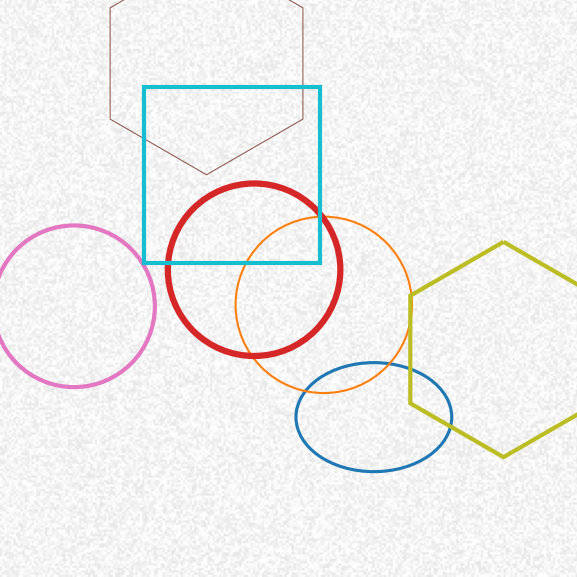[{"shape": "oval", "thickness": 1.5, "radius": 0.67, "center": [0.647, 0.277]}, {"shape": "circle", "thickness": 1, "radius": 0.76, "center": [0.561, 0.471]}, {"shape": "circle", "thickness": 3, "radius": 0.75, "center": [0.44, 0.532]}, {"shape": "hexagon", "thickness": 0.5, "radius": 0.96, "center": [0.358, 0.889]}, {"shape": "circle", "thickness": 2, "radius": 0.7, "center": [0.128, 0.469]}, {"shape": "hexagon", "thickness": 2, "radius": 0.93, "center": [0.872, 0.394]}, {"shape": "square", "thickness": 2, "radius": 0.76, "center": [0.402, 0.697]}]